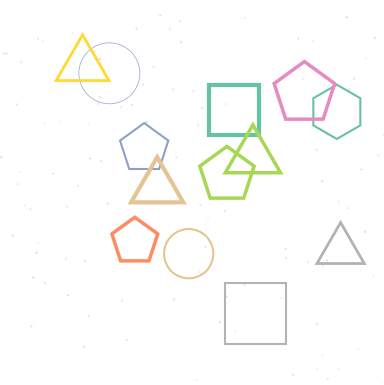[{"shape": "hexagon", "thickness": 1.5, "radius": 0.35, "center": [0.875, 0.71]}, {"shape": "square", "thickness": 3, "radius": 0.33, "center": [0.609, 0.715]}, {"shape": "pentagon", "thickness": 2.5, "radius": 0.31, "center": [0.35, 0.373]}, {"shape": "pentagon", "thickness": 1.5, "radius": 0.33, "center": [0.375, 0.614]}, {"shape": "circle", "thickness": 0.5, "radius": 0.4, "center": [0.284, 0.81]}, {"shape": "pentagon", "thickness": 2.5, "radius": 0.41, "center": [0.791, 0.757]}, {"shape": "triangle", "thickness": 2.5, "radius": 0.41, "center": [0.657, 0.593]}, {"shape": "pentagon", "thickness": 2.5, "radius": 0.37, "center": [0.589, 0.545]}, {"shape": "triangle", "thickness": 2, "radius": 0.4, "center": [0.214, 0.83]}, {"shape": "circle", "thickness": 1.5, "radius": 0.32, "center": [0.49, 0.341]}, {"shape": "triangle", "thickness": 3, "radius": 0.39, "center": [0.408, 0.514]}, {"shape": "triangle", "thickness": 2, "radius": 0.35, "center": [0.885, 0.351]}, {"shape": "square", "thickness": 1.5, "radius": 0.4, "center": [0.664, 0.186]}]